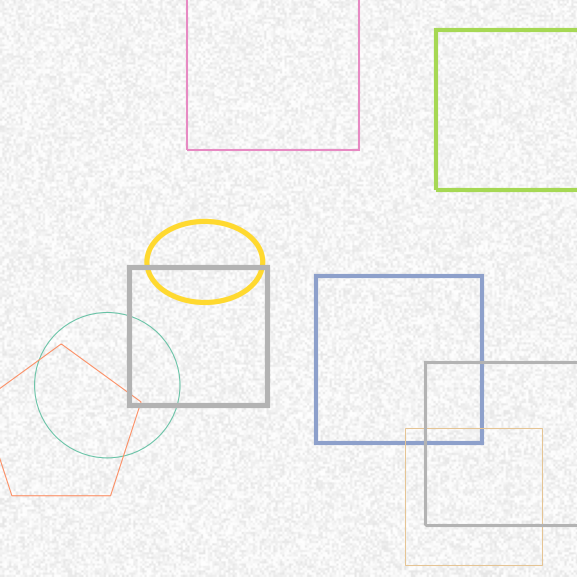[{"shape": "circle", "thickness": 0.5, "radius": 0.63, "center": [0.186, 0.332]}, {"shape": "pentagon", "thickness": 0.5, "radius": 0.73, "center": [0.106, 0.258]}, {"shape": "square", "thickness": 2, "radius": 0.72, "center": [0.69, 0.377]}, {"shape": "square", "thickness": 1, "radius": 0.75, "center": [0.472, 0.888]}, {"shape": "square", "thickness": 2, "radius": 0.69, "center": [0.894, 0.808]}, {"shape": "oval", "thickness": 2.5, "radius": 0.5, "center": [0.355, 0.546]}, {"shape": "square", "thickness": 0.5, "radius": 0.59, "center": [0.82, 0.139]}, {"shape": "square", "thickness": 2.5, "radius": 0.6, "center": [0.343, 0.418]}, {"shape": "square", "thickness": 1.5, "radius": 0.71, "center": [0.878, 0.231]}]